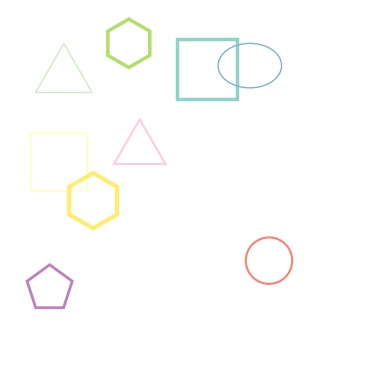[{"shape": "square", "thickness": 2.5, "radius": 0.39, "center": [0.538, 0.82]}, {"shape": "square", "thickness": 1, "radius": 0.37, "center": [0.152, 0.58]}, {"shape": "circle", "thickness": 1.5, "radius": 0.3, "center": [0.699, 0.323]}, {"shape": "oval", "thickness": 1, "radius": 0.41, "center": [0.649, 0.83]}, {"shape": "hexagon", "thickness": 2.5, "radius": 0.31, "center": [0.335, 0.888]}, {"shape": "triangle", "thickness": 1.5, "radius": 0.39, "center": [0.363, 0.613]}, {"shape": "pentagon", "thickness": 2, "radius": 0.31, "center": [0.129, 0.251]}, {"shape": "triangle", "thickness": 1, "radius": 0.42, "center": [0.166, 0.802]}, {"shape": "hexagon", "thickness": 3, "radius": 0.36, "center": [0.242, 0.479]}]